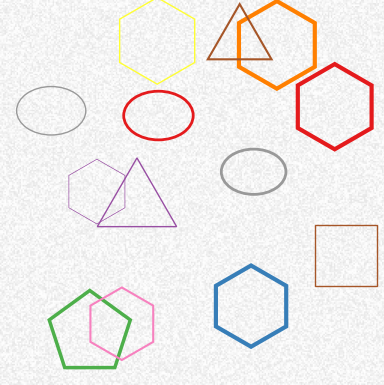[{"shape": "oval", "thickness": 2, "radius": 0.45, "center": [0.412, 0.7]}, {"shape": "hexagon", "thickness": 3, "radius": 0.55, "center": [0.869, 0.723]}, {"shape": "hexagon", "thickness": 3, "radius": 0.53, "center": [0.652, 0.205]}, {"shape": "pentagon", "thickness": 2.5, "radius": 0.55, "center": [0.233, 0.135]}, {"shape": "hexagon", "thickness": 0.5, "radius": 0.42, "center": [0.252, 0.502]}, {"shape": "triangle", "thickness": 1, "radius": 0.59, "center": [0.356, 0.471]}, {"shape": "hexagon", "thickness": 3, "radius": 0.57, "center": [0.719, 0.883]}, {"shape": "hexagon", "thickness": 1, "radius": 0.56, "center": [0.408, 0.894]}, {"shape": "triangle", "thickness": 1.5, "radius": 0.48, "center": [0.623, 0.894]}, {"shape": "square", "thickness": 1, "radius": 0.4, "center": [0.898, 0.336]}, {"shape": "hexagon", "thickness": 1.5, "radius": 0.47, "center": [0.316, 0.159]}, {"shape": "oval", "thickness": 2, "radius": 0.42, "center": [0.659, 0.554]}, {"shape": "oval", "thickness": 1, "radius": 0.45, "center": [0.133, 0.712]}]